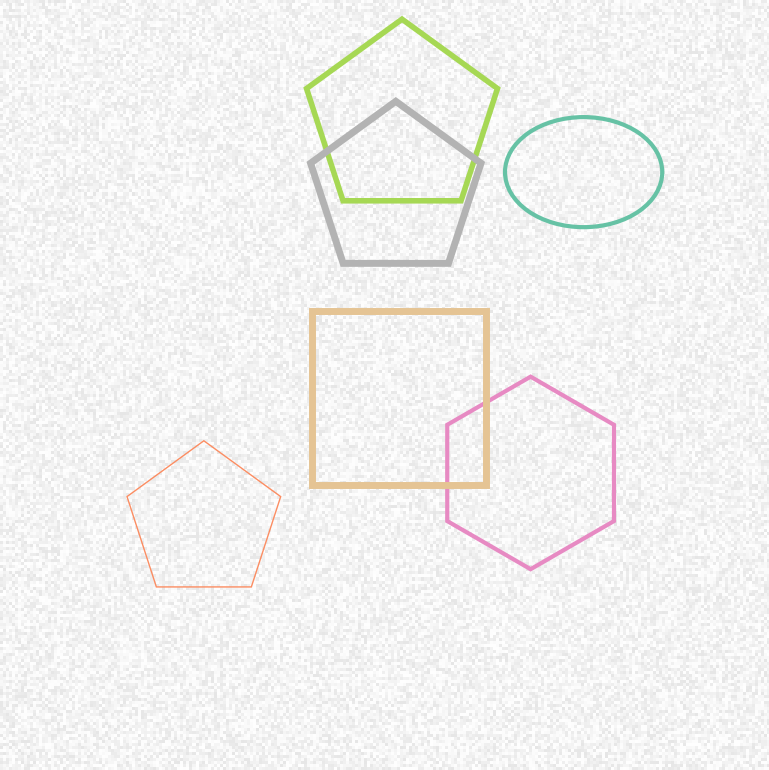[{"shape": "oval", "thickness": 1.5, "radius": 0.51, "center": [0.758, 0.776]}, {"shape": "pentagon", "thickness": 0.5, "radius": 0.52, "center": [0.265, 0.323]}, {"shape": "hexagon", "thickness": 1.5, "radius": 0.63, "center": [0.689, 0.386]}, {"shape": "pentagon", "thickness": 2, "radius": 0.65, "center": [0.522, 0.845]}, {"shape": "square", "thickness": 2.5, "radius": 0.57, "center": [0.519, 0.483]}, {"shape": "pentagon", "thickness": 2.5, "radius": 0.58, "center": [0.514, 0.752]}]